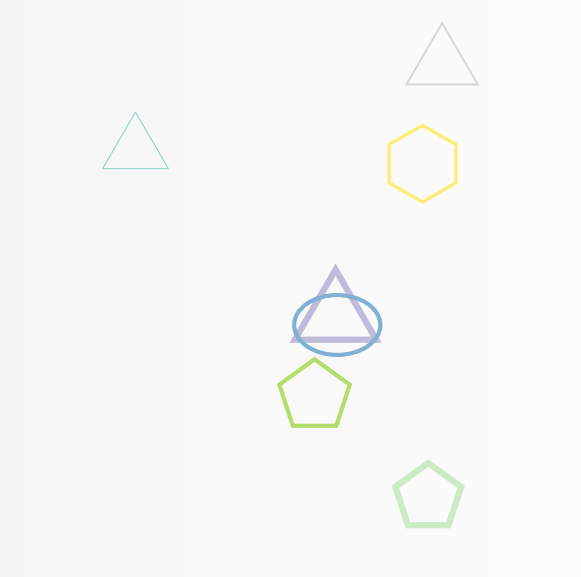[{"shape": "triangle", "thickness": 0.5, "radius": 0.33, "center": [0.233, 0.74]}, {"shape": "triangle", "thickness": 3, "radius": 0.4, "center": [0.577, 0.451]}, {"shape": "oval", "thickness": 2, "radius": 0.37, "center": [0.58, 0.436]}, {"shape": "pentagon", "thickness": 2, "radius": 0.32, "center": [0.541, 0.313]}, {"shape": "triangle", "thickness": 1, "radius": 0.35, "center": [0.761, 0.888]}, {"shape": "pentagon", "thickness": 3, "radius": 0.3, "center": [0.737, 0.138]}, {"shape": "hexagon", "thickness": 1.5, "radius": 0.33, "center": [0.727, 0.716]}]